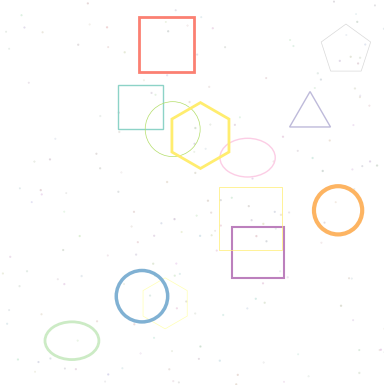[{"shape": "square", "thickness": 1, "radius": 0.29, "center": [0.365, 0.722]}, {"shape": "hexagon", "thickness": 0.5, "radius": 0.33, "center": [0.429, 0.212]}, {"shape": "triangle", "thickness": 1, "radius": 0.31, "center": [0.805, 0.701]}, {"shape": "square", "thickness": 2, "radius": 0.36, "center": [0.432, 0.884]}, {"shape": "circle", "thickness": 2.5, "radius": 0.33, "center": [0.369, 0.231]}, {"shape": "circle", "thickness": 3, "radius": 0.31, "center": [0.878, 0.454]}, {"shape": "circle", "thickness": 0.5, "radius": 0.36, "center": [0.449, 0.665]}, {"shape": "oval", "thickness": 1, "radius": 0.36, "center": [0.643, 0.591]}, {"shape": "pentagon", "thickness": 0.5, "radius": 0.34, "center": [0.899, 0.87]}, {"shape": "square", "thickness": 1.5, "radius": 0.33, "center": [0.67, 0.345]}, {"shape": "oval", "thickness": 2, "radius": 0.35, "center": [0.187, 0.115]}, {"shape": "hexagon", "thickness": 2, "radius": 0.43, "center": [0.521, 0.648]}, {"shape": "square", "thickness": 0.5, "radius": 0.41, "center": [0.651, 0.432]}]